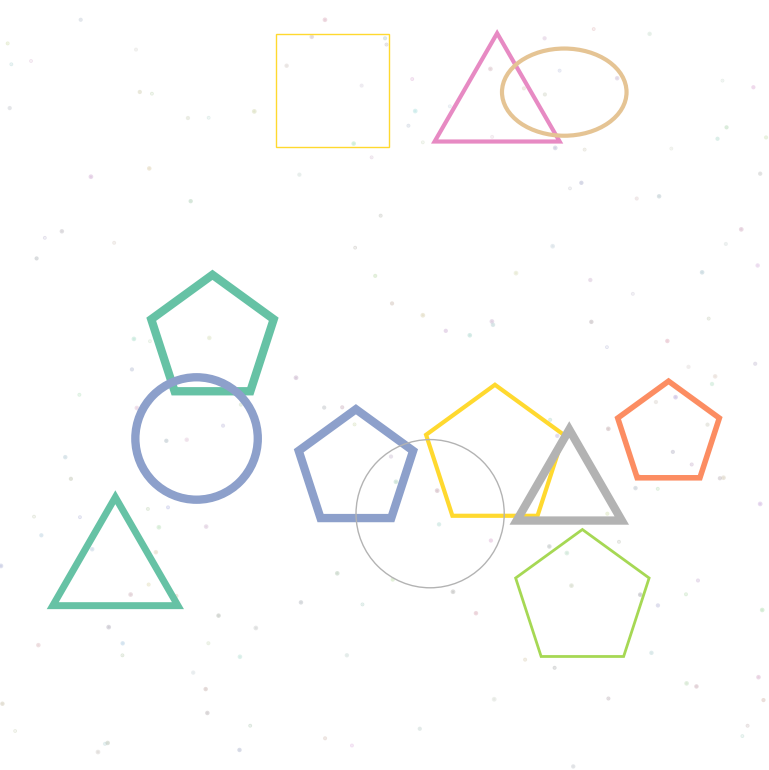[{"shape": "triangle", "thickness": 2.5, "radius": 0.47, "center": [0.15, 0.26]}, {"shape": "pentagon", "thickness": 3, "radius": 0.42, "center": [0.276, 0.56]}, {"shape": "pentagon", "thickness": 2, "radius": 0.35, "center": [0.868, 0.436]}, {"shape": "pentagon", "thickness": 3, "radius": 0.39, "center": [0.462, 0.39]}, {"shape": "circle", "thickness": 3, "radius": 0.4, "center": [0.255, 0.431]}, {"shape": "triangle", "thickness": 1.5, "radius": 0.47, "center": [0.646, 0.863]}, {"shape": "pentagon", "thickness": 1, "radius": 0.46, "center": [0.756, 0.221]}, {"shape": "square", "thickness": 0.5, "radius": 0.37, "center": [0.432, 0.883]}, {"shape": "pentagon", "thickness": 1.5, "radius": 0.47, "center": [0.643, 0.406]}, {"shape": "oval", "thickness": 1.5, "radius": 0.4, "center": [0.733, 0.88]}, {"shape": "triangle", "thickness": 3, "radius": 0.39, "center": [0.739, 0.363]}, {"shape": "circle", "thickness": 0.5, "radius": 0.48, "center": [0.559, 0.333]}]